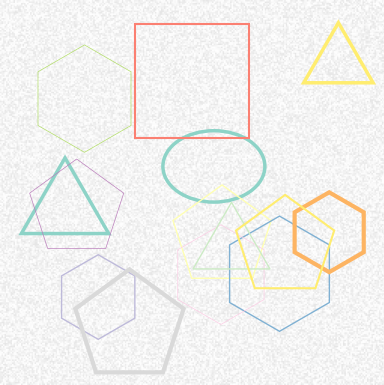[{"shape": "oval", "thickness": 2.5, "radius": 0.66, "center": [0.556, 0.568]}, {"shape": "triangle", "thickness": 2.5, "radius": 0.66, "center": [0.169, 0.459]}, {"shape": "pentagon", "thickness": 1, "radius": 0.67, "center": [0.577, 0.386]}, {"shape": "hexagon", "thickness": 1, "radius": 0.55, "center": [0.255, 0.228]}, {"shape": "square", "thickness": 1.5, "radius": 0.74, "center": [0.499, 0.789]}, {"shape": "hexagon", "thickness": 1, "radius": 0.75, "center": [0.726, 0.289]}, {"shape": "hexagon", "thickness": 3, "radius": 0.52, "center": [0.855, 0.397]}, {"shape": "hexagon", "thickness": 0.5, "radius": 0.7, "center": [0.219, 0.744]}, {"shape": "hexagon", "thickness": 0.5, "radius": 0.65, "center": [0.574, 0.287]}, {"shape": "pentagon", "thickness": 3, "radius": 0.74, "center": [0.336, 0.153]}, {"shape": "pentagon", "thickness": 0.5, "radius": 0.64, "center": [0.199, 0.459]}, {"shape": "triangle", "thickness": 1, "radius": 0.58, "center": [0.601, 0.359]}, {"shape": "pentagon", "thickness": 1.5, "radius": 0.67, "center": [0.741, 0.36]}, {"shape": "triangle", "thickness": 2.5, "radius": 0.52, "center": [0.879, 0.837]}]